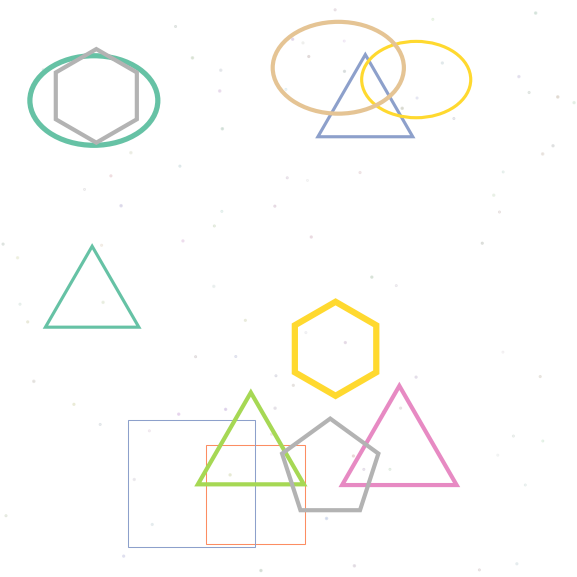[{"shape": "oval", "thickness": 2.5, "radius": 0.55, "center": [0.163, 0.825]}, {"shape": "triangle", "thickness": 1.5, "radius": 0.47, "center": [0.16, 0.479]}, {"shape": "square", "thickness": 0.5, "radius": 0.43, "center": [0.443, 0.143]}, {"shape": "square", "thickness": 0.5, "radius": 0.55, "center": [0.331, 0.162]}, {"shape": "triangle", "thickness": 1.5, "radius": 0.47, "center": [0.633, 0.81]}, {"shape": "triangle", "thickness": 2, "radius": 0.57, "center": [0.692, 0.216]}, {"shape": "triangle", "thickness": 2, "radius": 0.53, "center": [0.434, 0.213]}, {"shape": "hexagon", "thickness": 3, "radius": 0.41, "center": [0.581, 0.395]}, {"shape": "oval", "thickness": 1.5, "radius": 0.47, "center": [0.721, 0.861]}, {"shape": "oval", "thickness": 2, "radius": 0.57, "center": [0.586, 0.882]}, {"shape": "hexagon", "thickness": 2, "radius": 0.41, "center": [0.167, 0.833]}, {"shape": "pentagon", "thickness": 2, "radius": 0.44, "center": [0.572, 0.187]}]